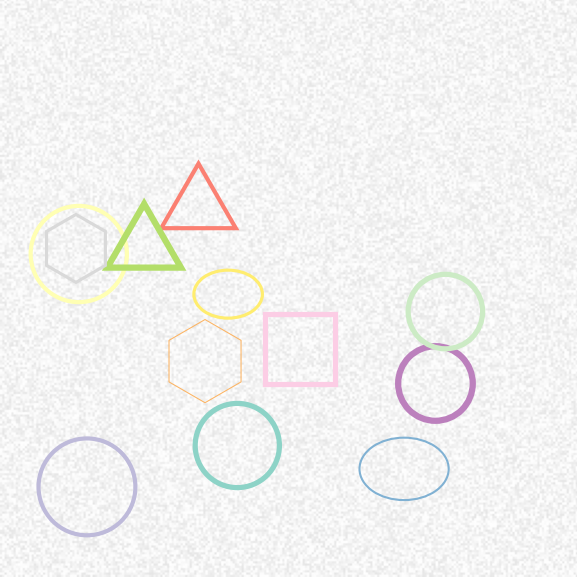[{"shape": "circle", "thickness": 2.5, "radius": 0.36, "center": [0.411, 0.228]}, {"shape": "circle", "thickness": 2, "radius": 0.42, "center": [0.136, 0.559]}, {"shape": "circle", "thickness": 2, "radius": 0.42, "center": [0.151, 0.156]}, {"shape": "triangle", "thickness": 2, "radius": 0.37, "center": [0.344, 0.641]}, {"shape": "oval", "thickness": 1, "radius": 0.39, "center": [0.7, 0.187]}, {"shape": "hexagon", "thickness": 0.5, "radius": 0.36, "center": [0.355, 0.374]}, {"shape": "triangle", "thickness": 3, "radius": 0.37, "center": [0.25, 0.573]}, {"shape": "square", "thickness": 2.5, "radius": 0.3, "center": [0.519, 0.395]}, {"shape": "hexagon", "thickness": 1.5, "radius": 0.29, "center": [0.132, 0.569]}, {"shape": "circle", "thickness": 3, "radius": 0.32, "center": [0.754, 0.335]}, {"shape": "circle", "thickness": 2.5, "radius": 0.32, "center": [0.771, 0.46]}, {"shape": "oval", "thickness": 1.5, "radius": 0.3, "center": [0.395, 0.49]}]